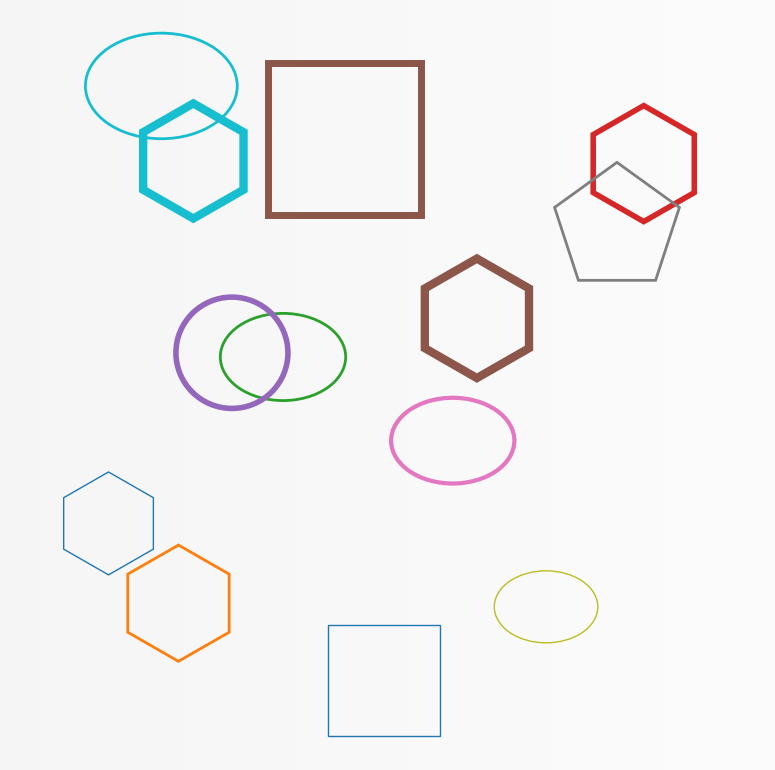[{"shape": "hexagon", "thickness": 0.5, "radius": 0.33, "center": [0.14, 0.32]}, {"shape": "square", "thickness": 0.5, "radius": 0.36, "center": [0.496, 0.116]}, {"shape": "hexagon", "thickness": 1, "radius": 0.38, "center": [0.23, 0.217]}, {"shape": "oval", "thickness": 1, "radius": 0.4, "center": [0.365, 0.536]}, {"shape": "hexagon", "thickness": 2, "radius": 0.38, "center": [0.831, 0.788]}, {"shape": "circle", "thickness": 2, "radius": 0.36, "center": [0.299, 0.542]}, {"shape": "hexagon", "thickness": 3, "radius": 0.39, "center": [0.615, 0.587]}, {"shape": "square", "thickness": 2.5, "radius": 0.49, "center": [0.444, 0.82]}, {"shape": "oval", "thickness": 1.5, "radius": 0.4, "center": [0.584, 0.428]}, {"shape": "pentagon", "thickness": 1, "radius": 0.42, "center": [0.796, 0.704]}, {"shape": "oval", "thickness": 0.5, "radius": 0.33, "center": [0.705, 0.212]}, {"shape": "hexagon", "thickness": 3, "radius": 0.37, "center": [0.249, 0.791]}, {"shape": "oval", "thickness": 1, "radius": 0.49, "center": [0.208, 0.888]}]